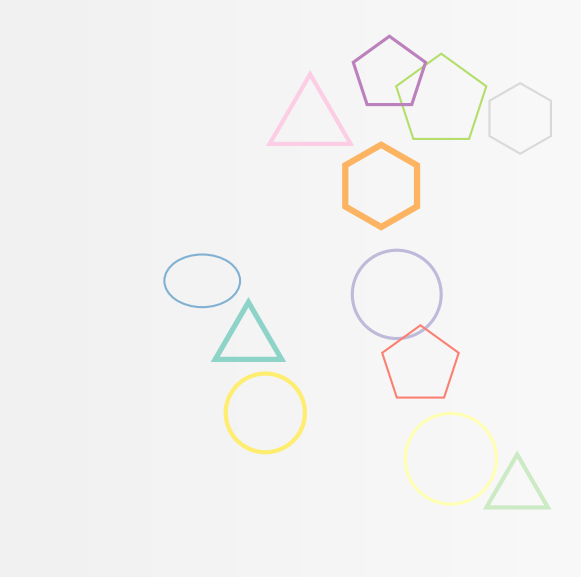[{"shape": "triangle", "thickness": 2.5, "radius": 0.33, "center": [0.427, 0.41]}, {"shape": "circle", "thickness": 1.5, "radius": 0.39, "center": [0.776, 0.205]}, {"shape": "circle", "thickness": 1.5, "radius": 0.38, "center": [0.683, 0.489]}, {"shape": "pentagon", "thickness": 1, "radius": 0.35, "center": [0.723, 0.367]}, {"shape": "oval", "thickness": 1, "radius": 0.33, "center": [0.348, 0.513]}, {"shape": "hexagon", "thickness": 3, "radius": 0.36, "center": [0.656, 0.677]}, {"shape": "pentagon", "thickness": 1, "radius": 0.41, "center": [0.759, 0.825]}, {"shape": "triangle", "thickness": 2, "radius": 0.4, "center": [0.534, 0.79]}, {"shape": "hexagon", "thickness": 1, "radius": 0.31, "center": [0.895, 0.794]}, {"shape": "pentagon", "thickness": 1.5, "radius": 0.33, "center": [0.67, 0.871]}, {"shape": "triangle", "thickness": 2, "radius": 0.31, "center": [0.89, 0.151]}, {"shape": "circle", "thickness": 2, "radius": 0.34, "center": [0.456, 0.284]}]